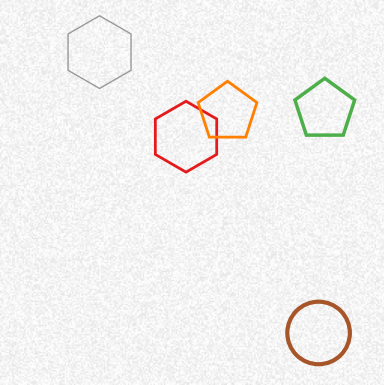[{"shape": "hexagon", "thickness": 2, "radius": 0.46, "center": [0.483, 0.645]}, {"shape": "pentagon", "thickness": 2.5, "radius": 0.41, "center": [0.844, 0.715]}, {"shape": "pentagon", "thickness": 2, "radius": 0.4, "center": [0.591, 0.709]}, {"shape": "circle", "thickness": 3, "radius": 0.41, "center": [0.828, 0.135]}, {"shape": "hexagon", "thickness": 1, "radius": 0.47, "center": [0.259, 0.865]}]